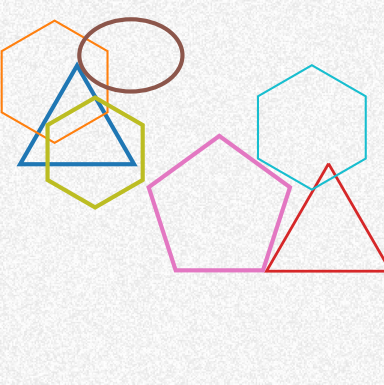[{"shape": "triangle", "thickness": 3, "radius": 0.85, "center": [0.2, 0.659]}, {"shape": "hexagon", "thickness": 1.5, "radius": 0.79, "center": [0.142, 0.788]}, {"shape": "triangle", "thickness": 2, "radius": 0.93, "center": [0.853, 0.389]}, {"shape": "oval", "thickness": 3, "radius": 0.67, "center": [0.34, 0.856]}, {"shape": "pentagon", "thickness": 3, "radius": 0.96, "center": [0.57, 0.454]}, {"shape": "hexagon", "thickness": 3, "radius": 0.71, "center": [0.247, 0.604]}, {"shape": "hexagon", "thickness": 1.5, "radius": 0.81, "center": [0.81, 0.669]}]